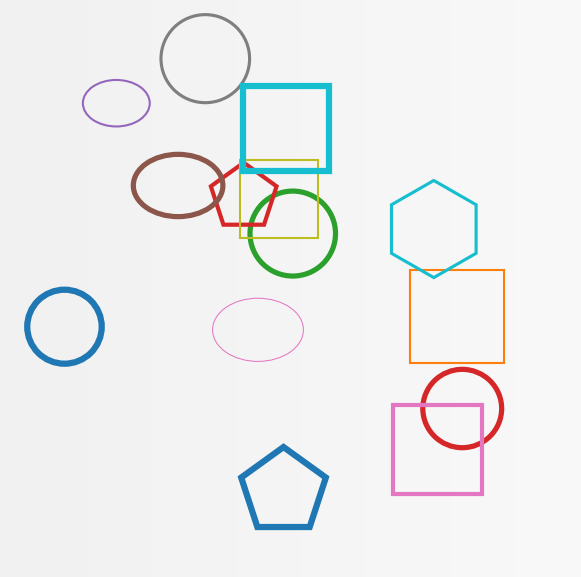[{"shape": "circle", "thickness": 3, "radius": 0.32, "center": [0.111, 0.433]}, {"shape": "pentagon", "thickness": 3, "radius": 0.38, "center": [0.488, 0.148]}, {"shape": "square", "thickness": 1, "radius": 0.4, "center": [0.786, 0.451]}, {"shape": "circle", "thickness": 2.5, "radius": 0.37, "center": [0.504, 0.595]}, {"shape": "circle", "thickness": 2.5, "radius": 0.34, "center": [0.795, 0.292]}, {"shape": "pentagon", "thickness": 2, "radius": 0.3, "center": [0.419, 0.658]}, {"shape": "oval", "thickness": 1, "radius": 0.29, "center": [0.2, 0.82]}, {"shape": "oval", "thickness": 2.5, "radius": 0.39, "center": [0.306, 0.678]}, {"shape": "oval", "thickness": 0.5, "radius": 0.39, "center": [0.444, 0.428]}, {"shape": "square", "thickness": 2, "radius": 0.38, "center": [0.752, 0.221]}, {"shape": "circle", "thickness": 1.5, "radius": 0.38, "center": [0.353, 0.898]}, {"shape": "square", "thickness": 1, "radius": 0.34, "center": [0.48, 0.654]}, {"shape": "hexagon", "thickness": 1.5, "radius": 0.42, "center": [0.746, 0.603]}, {"shape": "square", "thickness": 3, "radius": 0.37, "center": [0.492, 0.777]}]